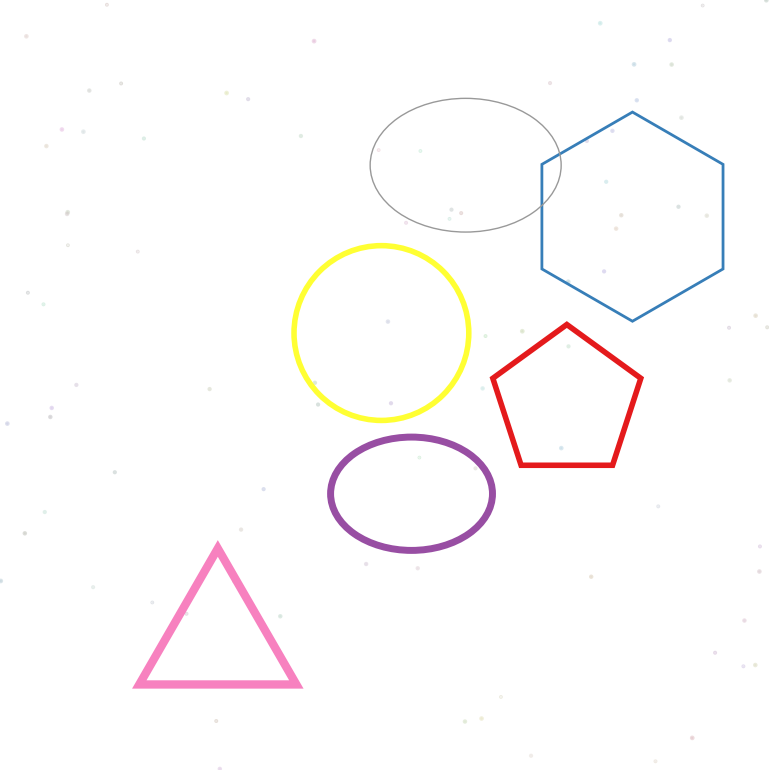[{"shape": "pentagon", "thickness": 2, "radius": 0.51, "center": [0.736, 0.477]}, {"shape": "hexagon", "thickness": 1, "radius": 0.68, "center": [0.821, 0.719]}, {"shape": "oval", "thickness": 2.5, "radius": 0.53, "center": [0.534, 0.359]}, {"shape": "circle", "thickness": 2, "radius": 0.57, "center": [0.495, 0.567]}, {"shape": "triangle", "thickness": 3, "radius": 0.59, "center": [0.283, 0.17]}, {"shape": "oval", "thickness": 0.5, "radius": 0.62, "center": [0.605, 0.785]}]